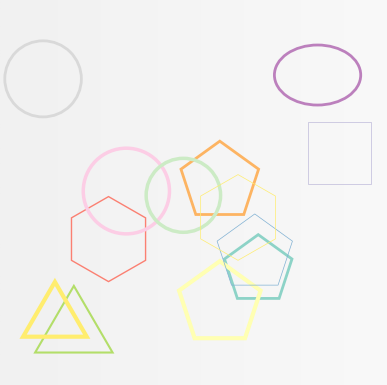[{"shape": "pentagon", "thickness": 2, "radius": 0.46, "center": [0.666, 0.299]}, {"shape": "pentagon", "thickness": 3, "radius": 0.55, "center": [0.567, 0.211]}, {"shape": "square", "thickness": 0.5, "radius": 0.4, "center": [0.877, 0.603]}, {"shape": "hexagon", "thickness": 1, "radius": 0.55, "center": [0.28, 0.379]}, {"shape": "pentagon", "thickness": 0.5, "radius": 0.51, "center": [0.657, 0.342]}, {"shape": "pentagon", "thickness": 2, "radius": 0.53, "center": [0.567, 0.528]}, {"shape": "triangle", "thickness": 1.5, "radius": 0.58, "center": [0.191, 0.142]}, {"shape": "circle", "thickness": 2.5, "radius": 0.56, "center": [0.326, 0.504]}, {"shape": "circle", "thickness": 2, "radius": 0.49, "center": [0.111, 0.795]}, {"shape": "oval", "thickness": 2, "radius": 0.56, "center": [0.82, 0.805]}, {"shape": "circle", "thickness": 2.5, "radius": 0.48, "center": [0.473, 0.493]}, {"shape": "triangle", "thickness": 3, "radius": 0.47, "center": [0.142, 0.173]}, {"shape": "hexagon", "thickness": 0.5, "radius": 0.56, "center": [0.614, 0.435]}]